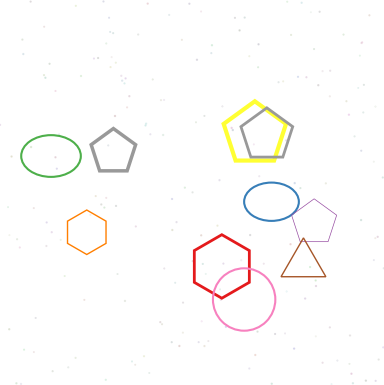[{"shape": "hexagon", "thickness": 2, "radius": 0.41, "center": [0.576, 0.308]}, {"shape": "oval", "thickness": 1.5, "radius": 0.36, "center": [0.705, 0.476]}, {"shape": "oval", "thickness": 1.5, "radius": 0.39, "center": [0.133, 0.595]}, {"shape": "pentagon", "thickness": 0.5, "radius": 0.31, "center": [0.816, 0.422]}, {"shape": "hexagon", "thickness": 1, "radius": 0.29, "center": [0.225, 0.397]}, {"shape": "pentagon", "thickness": 3, "radius": 0.43, "center": [0.662, 0.652]}, {"shape": "triangle", "thickness": 1, "radius": 0.34, "center": [0.788, 0.315]}, {"shape": "circle", "thickness": 1.5, "radius": 0.41, "center": [0.634, 0.222]}, {"shape": "pentagon", "thickness": 2, "radius": 0.35, "center": [0.693, 0.649]}, {"shape": "pentagon", "thickness": 2.5, "radius": 0.3, "center": [0.295, 0.605]}]